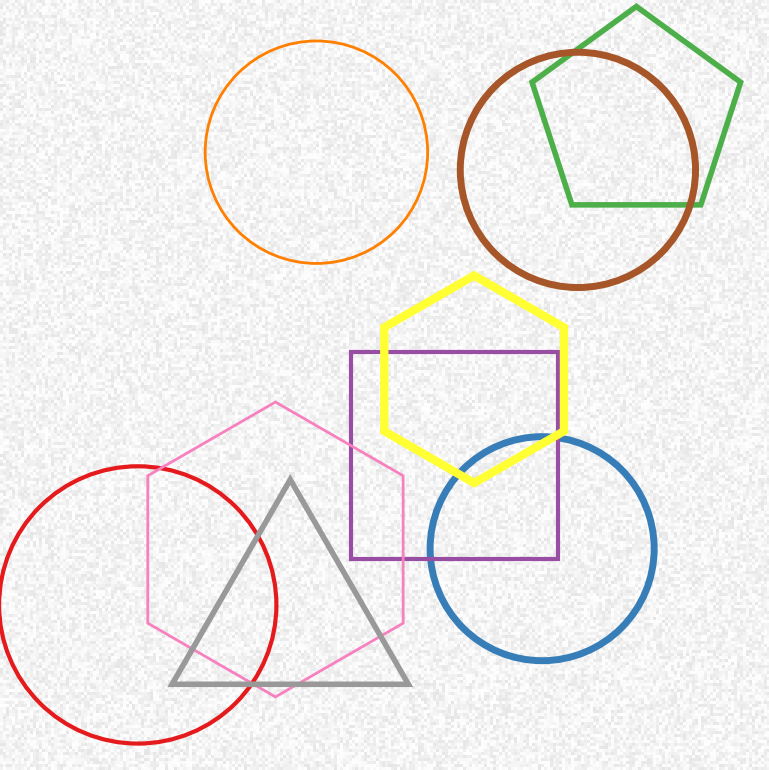[{"shape": "circle", "thickness": 1.5, "radius": 0.9, "center": [0.179, 0.214]}, {"shape": "circle", "thickness": 2.5, "radius": 0.73, "center": [0.704, 0.287]}, {"shape": "pentagon", "thickness": 2, "radius": 0.71, "center": [0.826, 0.849]}, {"shape": "square", "thickness": 1.5, "radius": 0.67, "center": [0.59, 0.409]}, {"shape": "circle", "thickness": 1, "radius": 0.72, "center": [0.411, 0.802]}, {"shape": "hexagon", "thickness": 3, "radius": 0.67, "center": [0.616, 0.507]}, {"shape": "circle", "thickness": 2.5, "radius": 0.76, "center": [0.751, 0.779]}, {"shape": "hexagon", "thickness": 1, "radius": 0.96, "center": [0.358, 0.286]}, {"shape": "triangle", "thickness": 2, "radius": 0.89, "center": [0.377, 0.2]}]